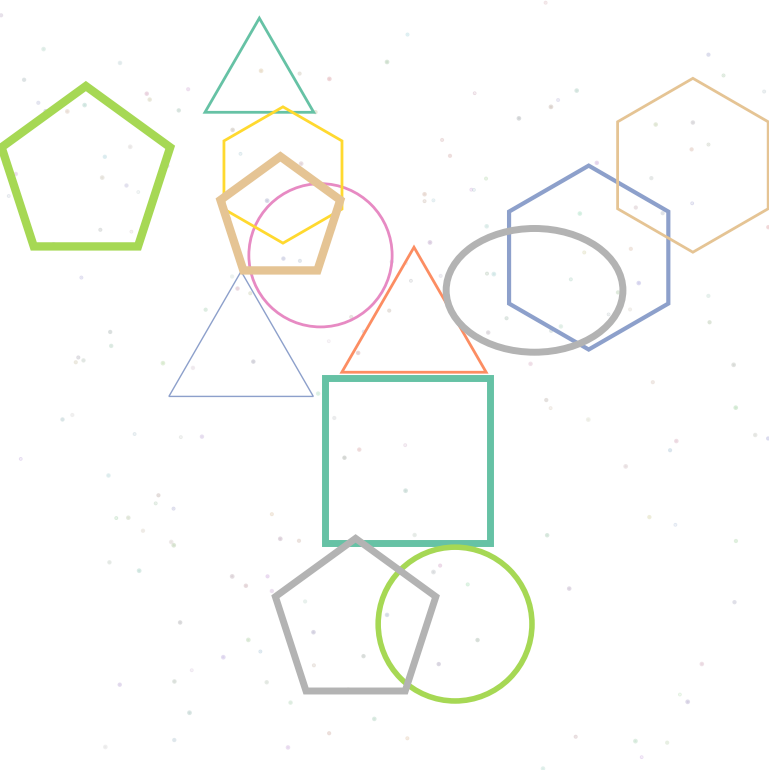[{"shape": "triangle", "thickness": 1, "radius": 0.41, "center": [0.337, 0.895]}, {"shape": "square", "thickness": 2.5, "radius": 0.53, "center": [0.529, 0.402]}, {"shape": "triangle", "thickness": 1, "radius": 0.54, "center": [0.538, 0.571]}, {"shape": "hexagon", "thickness": 1.5, "radius": 0.6, "center": [0.765, 0.665]}, {"shape": "triangle", "thickness": 0.5, "radius": 0.54, "center": [0.313, 0.539]}, {"shape": "circle", "thickness": 1, "radius": 0.47, "center": [0.416, 0.668]}, {"shape": "circle", "thickness": 2, "radius": 0.5, "center": [0.591, 0.19]}, {"shape": "pentagon", "thickness": 3, "radius": 0.58, "center": [0.112, 0.773]}, {"shape": "hexagon", "thickness": 1, "radius": 0.44, "center": [0.367, 0.773]}, {"shape": "pentagon", "thickness": 3, "radius": 0.41, "center": [0.364, 0.715]}, {"shape": "hexagon", "thickness": 1, "radius": 0.56, "center": [0.9, 0.785]}, {"shape": "oval", "thickness": 2.5, "radius": 0.57, "center": [0.694, 0.623]}, {"shape": "pentagon", "thickness": 2.5, "radius": 0.55, "center": [0.462, 0.191]}]